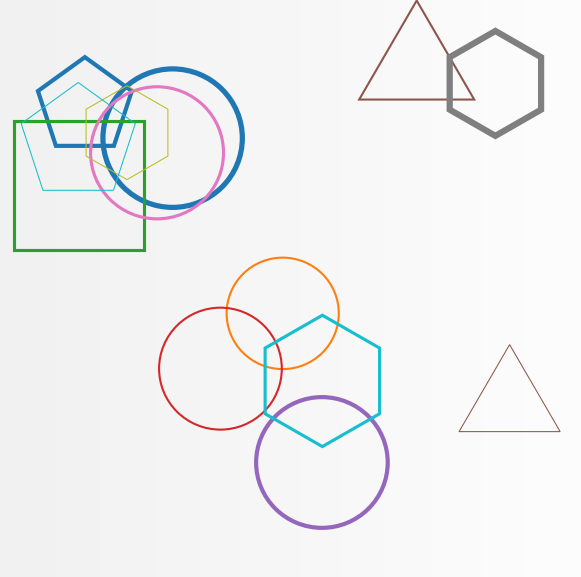[{"shape": "circle", "thickness": 2.5, "radius": 0.6, "center": [0.297, 0.76]}, {"shape": "pentagon", "thickness": 2, "radius": 0.42, "center": [0.146, 0.815]}, {"shape": "circle", "thickness": 1, "radius": 0.48, "center": [0.486, 0.457]}, {"shape": "square", "thickness": 1.5, "radius": 0.56, "center": [0.136, 0.678]}, {"shape": "circle", "thickness": 1, "radius": 0.53, "center": [0.379, 0.361]}, {"shape": "circle", "thickness": 2, "radius": 0.57, "center": [0.554, 0.198]}, {"shape": "triangle", "thickness": 0.5, "radius": 0.5, "center": [0.877, 0.302]}, {"shape": "triangle", "thickness": 1, "radius": 0.57, "center": [0.717, 0.884]}, {"shape": "circle", "thickness": 1.5, "radius": 0.57, "center": [0.27, 0.735]}, {"shape": "hexagon", "thickness": 3, "radius": 0.45, "center": [0.852, 0.855]}, {"shape": "hexagon", "thickness": 0.5, "radius": 0.41, "center": [0.218, 0.769]}, {"shape": "pentagon", "thickness": 0.5, "radius": 0.52, "center": [0.135, 0.753]}, {"shape": "hexagon", "thickness": 1.5, "radius": 0.57, "center": [0.555, 0.34]}]